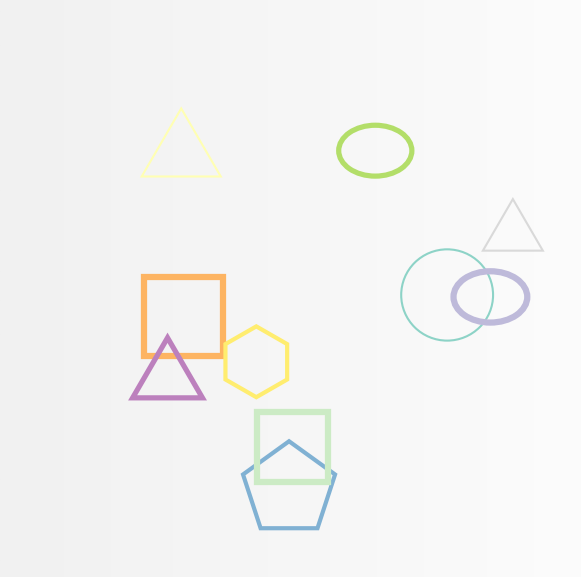[{"shape": "circle", "thickness": 1, "radius": 0.4, "center": [0.769, 0.488]}, {"shape": "triangle", "thickness": 1, "radius": 0.39, "center": [0.312, 0.733]}, {"shape": "oval", "thickness": 3, "radius": 0.32, "center": [0.844, 0.485]}, {"shape": "pentagon", "thickness": 2, "radius": 0.42, "center": [0.497, 0.152]}, {"shape": "square", "thickness": 3, "radius": 0.34, "center": [0.316, 0.451]}, {"shape": "oval", "thickness": 2.5, "radius": 0.31, "center": [0.646, 0.738]}, {"shape": "triangle", "thickness": 1, "radius": 0.3, "center": [0.882, 0.595]}, {"shape": "triangle", "thickness": 2.5, "radius": 0.35, "center": [0.288, 0.345]}, {"shape": "square", "thickness": 3, "radius": 0.3, "center": [0.503, 0.225]}, {"shape": "hexagon", "thickness": 2, "radius": 0.31, "center": [0.441, 0.373]}]